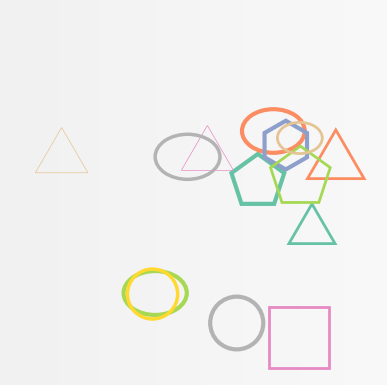[{"shape": "triangle", "thickness": 2, "radius": 0.34, "center": [0.805, 0.402]}, {"shape": "pentagon", "thickness": 3, "radius": 0.36, "center": [0.665, 0.528]}, {"shape": "oval", "thickness": 3, "radius": 0.4, "center": [0.705, 0.66]}, {"shape": "triangle", "thickness": 2, "radius": 0.42, "center": [0.867, 0.578]}, {"shape": "hexagon", "thickness": 3, "radius": 0.32, "center": [0.738, 0.623]}, {"shape": "triangle", "thickness": 0.5, "radius": 0.39, "center": [0.535, 0.596]}, {"shape": "square", "thickness": 2, "radius": 0.39, "center": [0.772, 0.123]}, {"shape": "oval", "thickness": 3, "radius": 0.41, "center": [0.4, 0.239]}, {"shape": "pentagon", "thickness": 2, "radius": 0.4, "center": [0.775, 0.54]}, {"shape": "circle", "thickness": 2.5, "radius": 0.32, "center": [0.394, 0.236]}, {"shape": "oval", "thickness": 2, "radius": 0.29, "center": [0.774, 0.642]}, {"shape": "triangle", "thickness": 0.5, "radius": 0.39, "center": [0.159, 0.59]}, {"shape": "circle", "thickness": 3, "radius": 0.34, "center": [0.611, 0.161]}, {"shape": "oval", "thickness": 2.5, "radius": 0.42, "center": [0.484, 0.593]}]